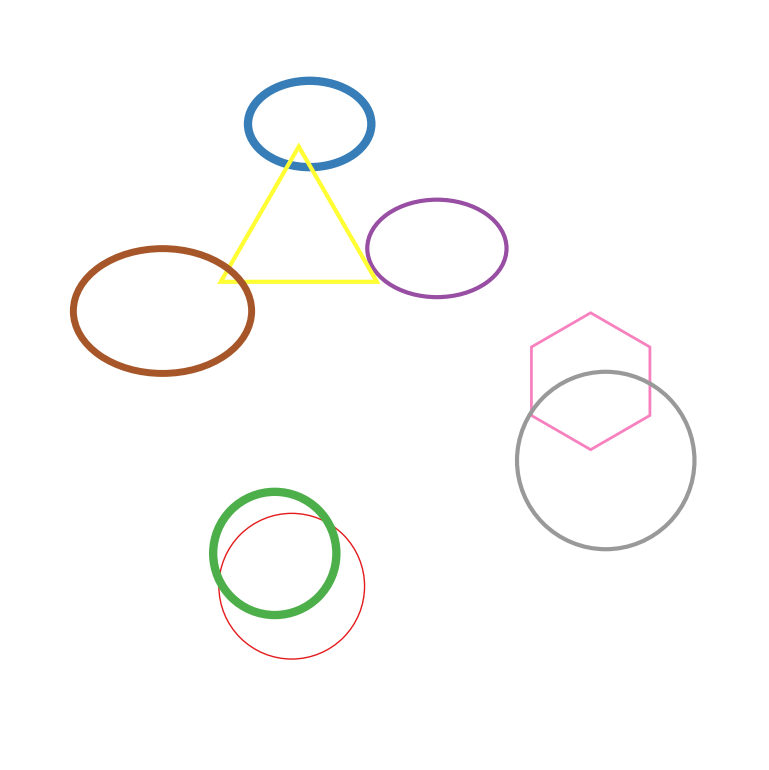[{"shape": "circle", "thickness": 0.5, "radius": 0.47, "center": [0.379, 0.239]}, {"shape": "oval", "thickness": 3, "radius": 0.4, "center": [0.402, 0.839]}, {"shape": "circle", "thickness": 3, "radius": 0.4, "center": [0.357, 0.281]}, {"shape": "oval", "thickness": 1.5, "radius": 0.45, "center": [0.567, 0.677]}, {"shape": "triangle", "thickness": 1.5, "radius": 0.59, "center": [0.388, 0.693]}, {"shape": "oval", "thickness": 2.5, "radius": 0.58, "center": [0.211, 0.596]}, {"shape": "hexagon", "thickness": 1, "radius": 0.44, "center": [0.767, 0.505]}, {"shape": "circle", "thickness": 1.5, "radius": 0.58, "center": [0.787, 0.402]}]